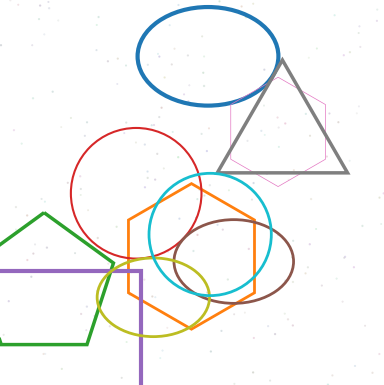[{"shape": "oval", "thickness": 3, "radius": 0.91, "center": [0.54, 0.854]}, {"shape": "hexagon", "thickness": 2, "radius": 0.94, "center": [0.497, 0.334]}, {"shape": "pentagon", "thickness": 2.5, "radius": 0.95, "center": [0.114, 0.258]}, {"shape": "circle", "thickness": 1.5, "radius": 0.85, "center": [0.354, 0.498]}, {"shape": "square", "thickness": 3, "radius": 0.96, "center": [0.173, 0.104]}, {"shape": "oval", "thickness": 2, "radius": 0.78, "center": [0.607, 0.321]}, {"shape": "hexagon", "thickness": 0.5, "radius": 0.71, "center": [0.722, 0.657]}, {"shape": "triangle", "thickness": 2.5, "radius": 0.98, "center": [0.734, 0.649]}, {"shape": "oval", "thickness": 2, "radius": 0.73, "center": [0.398, 0.228]}, {"shape": "circle", "thickness": 2, "radius": 0.79, "center": [0.546, 0.391]}]